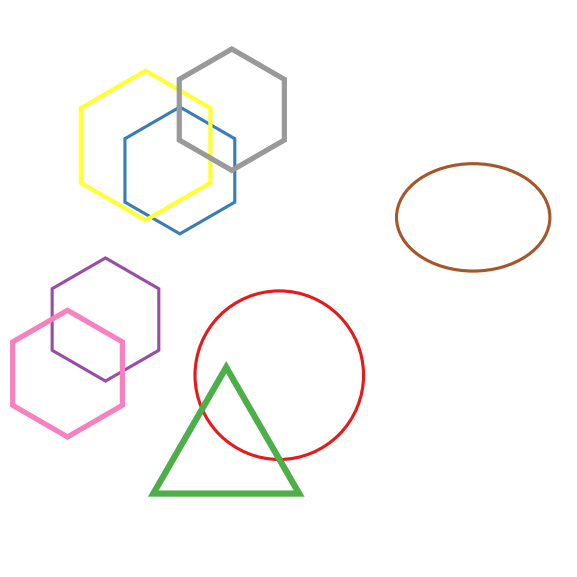[{"shape": "circle", "thickness": 1.5, "radius": 0.73, "center": [0.484, 0.349]}, {"shape": "hexagon", "thickness": 1.5, "radius": 0.55, "center": [0.311, 0.704]}, {"shape": "triangle", "thickness": 3, "radius": 0.73, "center": [0.392, 0.217]}, {"shape": "hexagon", "thickness": 1.5, "radius": 0.53, "center": [0.183, 0.446]}, {"shape": "hexagon", "thickness": 2, "radius": 0.65, "center": [0.252, 0.747]}, {"shape": "oval", "thickness": 1.5, "radius": 0.66, "center": [0.819, 0.623]}, {"shape": "hexagon", "thickness": 2.5, "radius": 0.55, "center": [0.117, 0.352]}, {"shape": "hexagon", "thickness": 2.5, "radius": 0.53, "center": [0.401, 0.809]}]